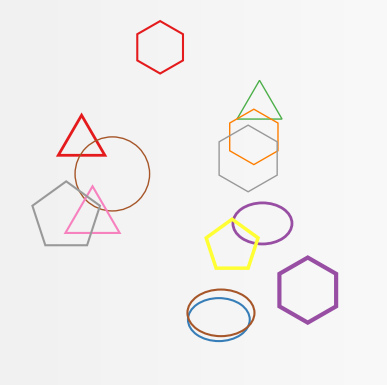[{"shape": "hexagon", "thickness": 1.5, "radius": 0.34, "center": [0.413, 0.877]}, {"shape": "triangle", "thickness": 2, "radius": 0.35, "center": [0.211, 0.631]}, {"shape": "oval", "thickness": 1.5, "radius": 0.4, "center": [0.565, 0.17]}, {"shape": "triangle", "thickness": 1, "radius": 0.34, "center": [0.67, 0.724]}, {"shape": "hexagon", "thickness": 3, "radius": 0.42, "center": [0.794, 0.247]}, {"shape": "oval", "thickness": 2, "radius": 0.38, "center": [0.677, 0.42]}, {"shape": "hexagon", "thickness": 1, "radius": 0.36, "center": [0.655, 0.644]}, {"shape": "pentagon", "thickness": 2.5, "radius": 0.35, "center": [0.599, 0.36]}, {"shape": "oval", "thickness": 1.5, "radius": 0.43, "center": [0.57, 0.187]}, {"shape": "circle", "thickness": 1, "radius": 0.48, "center": [0.29, 0.548]}, {"shape": "triangle", "thickness": 1.5, "radius": 0.4, "center": [0.239, 0.435]}, {"shape": "hexagon", "thickness": 1, "radius": 0.43, "center": [0.64, 0.588]}, {"shape": "pentagon", "thickness": 1.5, "radius": 0.46, "center": [0.171, 0.437]}]